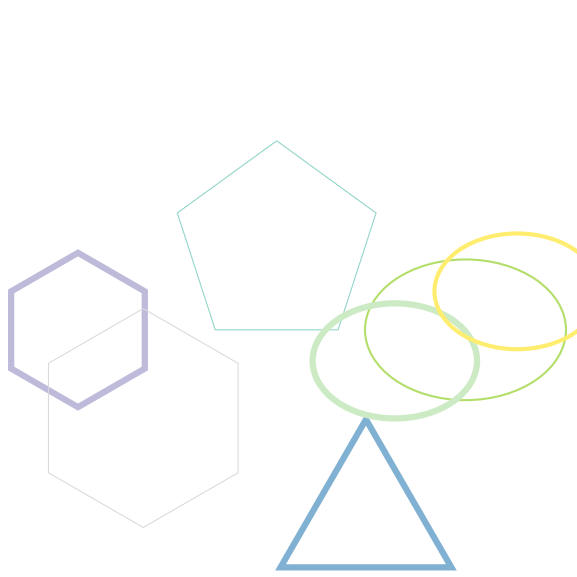[{"shape": "pentagon", "thickness": 0.5, "radius": 0.9, "center": [0.479, 0.574]}, {"shape": "hexagon", "thickness": 3, "radius": 0.67, "center": [0.135, 0.428]}, {"shape": "triangle", "thickness": 3, "radius": 0.85, "center": [0.634, 0.102]}, {"shape": "oval", "thickness": 1, "radius": 0.87, "center": [0.806, 0.428]}, {"shape": "hexagon", "thickness": 0.5, "radius": 0.95, "center": [0.248, 0.275]}, {"shape": "oval", "thickness": 3, "radius": 0.71, "center": [0.684, 0.374]}, {"shape": "oval", "thickness": 2, "radius": 0.72, "center": [0.895, 0.495]}]